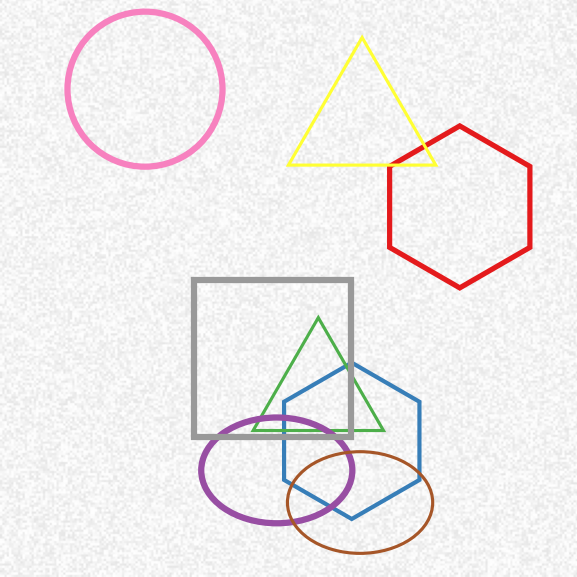[{"shape": "hexagon", "thickness": 2.5, "radius": 0.7, "center": [0.796, 0.641]}, {"shape": "hexagon", "thickness": 2, "radius": 0.68, "center": [0.609, 0.236]}, {"shape": "triangle", "thickness": 1.5, "radius": 0.65, "center": [0.551, 0.319]}, {"shape": "oval", "thickness": 3, "radius": 0.65, "center": [0.479, 0.185]}, {"shape": "triangle", "thickness": 1.5, "radius": 0.74, "center": [0.627, 0.787]}, {"shape": "oval", "thickness": 1.5, "radius": 0.63, "center": [0.623, 0.129]}, {"shape": "circle", "thickness": 3, "radius": 0.67, "center": [0.251, 0.845]}, {"shape": "square", "thickness": 3, "radius": 0.68, "center": [0.471, 0.378]}]